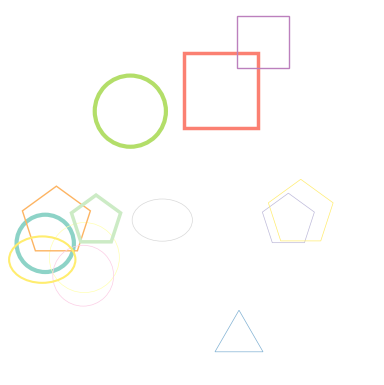[{"shape": "circle", "thickness": 3, "radius": 0.37, "center": [0.117, 0.368]}, {"shape": "circle", "thickness": 0.5, "radius": 0.45, "center": [0.219, 0.331]}, {"shape": "pentagon", "thickness": 0.5, "radius": 0.36, "center": [0.749, 0.427]}, {"shape": "square", "thickness": 2.5, "radius": 0.48, "center": [0.575, 0.765]}, {"shape": "triangle", "thickness": 0.5, "radius": 0.36, "center": [0.621, 0.122]}, {"shape": "pentagon", "thickness": 1, "radius": 0.46, "center": [0.146, 0.424]}, {"shape": "circle", "thickness": 3, "radius": 0.46, "center": [0.339, 0.711]}, {"shape": "circle", "thickness": 0.5, "radius": 0.4, "center": [0.216, 0.284]}, {"shape": "oval", "thickness": 0.5, "radius": 0.39, "center": [0.422, 0.428]}, {"shape": "square", "thickness": 1, "radius": 0.34, "center": [0.683, 0.89]}, {"shape": "pentagon", "thickness": 2.5, "radius": 0.34, "center": [0.249, 0.426]}, {"shape": "pentagon", "thickness": 0.5, "radius": 0.44, "center": [0.781, 0.446]}, {"shape": "oval", "thickness": 1.5, "radius": 0.43, "center": [0.11, 0.326]}]